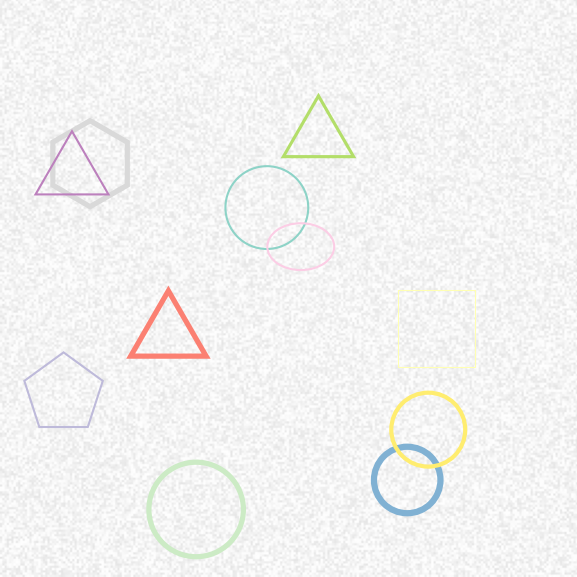[{"shape": "circle", "thickness": 1, "radius": 0.36, "center": [0.462, 0.64]}, {"shape": "square", "thickness": 0.5, "radius": 0.33, "center": [0.756, 0.43]}, {"shape": "pentagon", "thickness": 1, "radius": 0.36, "center": [0.11, 0.318]}, {"shape": "triangle", "thickness": 2.5, "radius": 0.38, "center": [0.292, 0.42]}, {"shape": "circle", "thickness": 3, "radius": 0.29, "center": [0.705, 0.168]}, {"shape": "triangle", "thickness": 1.5, "radius": 0.35, "center": [0.551, 0.763]}, {"shape": "oval", "thickness": 1, "radius": 0.29, "center": [0.521, 0.572]}, {"shape": "hexagon", "thickness": 2.5, "radius": 0.37, "center": [0.156, 0.716]}, {"shape": "triangle", "thickness": 1, "radius": 0.36, "center": [0.125, 0.699]}, {"shape": "circle", "thickness": 2.5, "radius": 0.41, "center": [0.34, 0.117]}, {"shape": "circle", "thickness": 2, "radius": 0.32, "center": [0.742, 0.255]}]